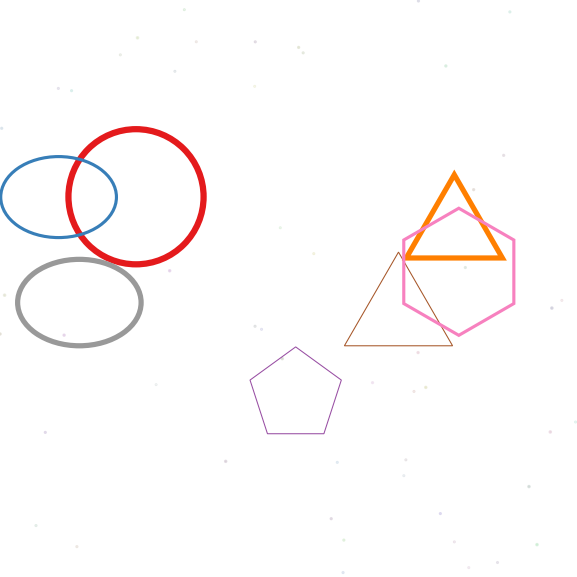[{"shape": "circle", "thickness": 3, "radius": 0.59, "center": [0.236, 0.658]}, {"shape": "oval", "thickness": 1.5, "radius": 0.5, "center": [0.101, 0.658]}, {"shape": "pentagon", "thickness": 0.5, "radius": 0.42, "center": [0.512, 0.315]}, {"shape": "triangle", "thickness": 2.5, "radius": 0.48, "center": [0.787, 0.6]}, {"shape": "triangle", "thickness": 0.5, "radius": 0.54, "center": [0.69, 0.454]}, {"shape": "hexagon", "thickness": 1.5, "radius": 0.55, "center": [0.794, 0.529]}, {"shape": "oval", "thickness": 2.5, "radius": 0.53, "center": [0.137, 0.475]}]